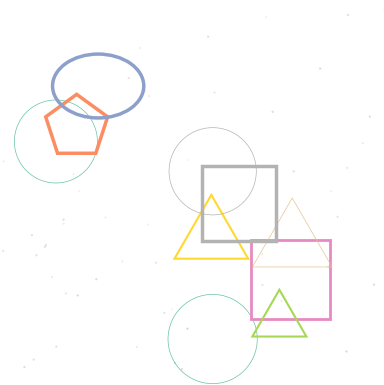[{"shape": "circle", "thickness": 0.5, "radius": 0.58, "center": [0.552, 0.119]}, {"shape": "circle", "thickness": 0.5, "radius": 0.54, "center": [0.145, 0.633]}, {"shape": "pentagon", "thickness": 2.5, "radius": 0.42, "center": [0.199, 0.67]}, {"shape": "oval", "thickness": 2.5, "radius": 0.59, "center": [0.255, 0.777]}, {"shape": "square", "thickness": 2, "radius": 0.52, "center": [0.755, 0.274]}, {"shape": "triangle", "thickness": 1.5, "radius": 0.41, "center": [0.726, 0.166]}, {"shape": "triangle", "thickness": 1.5, "radius": 0.55, "center": [0.549, 0.383]}, {"shape": "triangle", "thickness": 0.5, "radius": 0.6, "center": [0.759, 0.366]}, {"shape": "circle", "thickness": 0.5, "radius": 0.57, "center": [0.552, 0.555]}, {"shape": "square", "thickness": 2.5, "radius": 0.48, "center": [0.621, 0.471]}]